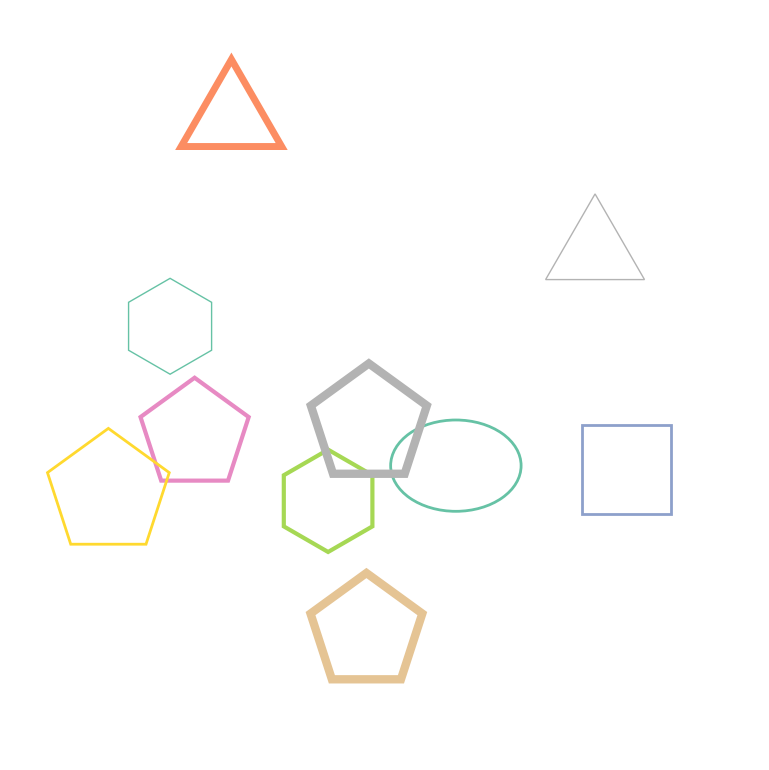[{"shape": "hexagon", "thickness": 0.5, "radius": 0.31, "center": [0.221, 0.576]}, {"shape": "oval", "thickness": 1, "radius": 0.42, "center": [0.592, 0.395]}, {"shape": "triangle", "thickness": 2.5, "radius": 0.38, "center": [0.301, 0.847]}, {"shape": "square", "thickness": 1, "radius": 0.29, "center": [0.814, 0.39]}, {"shape": "pentagon", "thickness": 1.5, "radius": 0.37, "center": [0.253, 0.436]}, {"shape": "hexagon", "thickness": 1.5, "radius": 0.33, "center": [0.426, 0.35]}, {"shape": "pentagon", "thickness": 1, "radius": 0.42, "center": [0.141, 0.36]}, {"shape": "pentagon", "thickness": 3, "radius": 0.38, "center": [0.476, 0.18]}, {"shape": "pentagon", "thickness": 3, "radius": 0.4, "center": [0.479, 0.449]}, {"shape": "triangle", "thickness": 0.5, "radius": 0.37, "center": [0.773, 0.674]}]